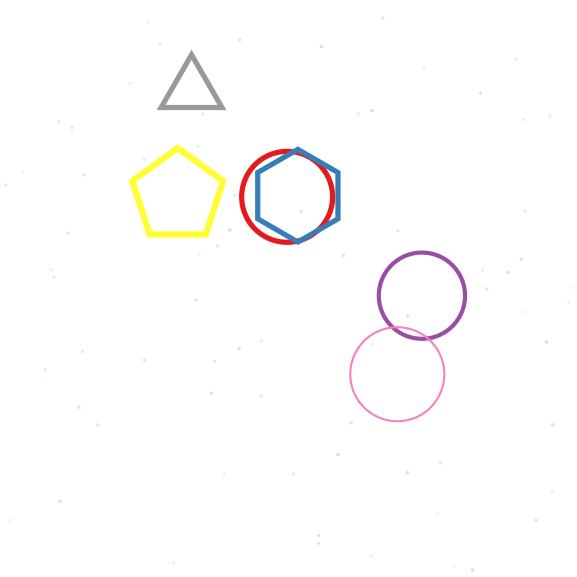[{"shape": "circle", "thickness": 2.5, "radius": 0.39, "center": [0.497, 0.658]}, {"shape": "hexagon", "thickness": 2.5, "radius": 0.4, "center": [0.516, 0.66]}, {"shape": "circle", "thickness": 2, "radius": 0.37, "center": [0.731, 0.487]}, {"shape": "pentagon", "thickness": 3, "radius": 0.41, "center": [0.308, 0.66]}, {"shape": "circle", "thickness": 1, "radius": 0.41, "center": [0.688, 0.351]}, {"shape": "triangle", "thickness": 2.5, "radius": 0.3, "center": [0.332, 0.843]}]